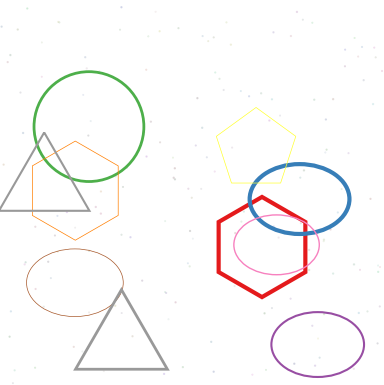[{"shape": "hexagon", "thickness": 3, "radius": 0.65, "center": [0.681, 0.358]}, {"shape": "oval", "thickness": 3, "radius": 0.65, "center": [0.778, 0.483]}, {"shape": "circle", "thickness": 2, "radius": 0.71, "center": [0.231, 0.671]}, {"shape": "oval", "thickness": 1.5, "radius": 0.6, "center": [0.825, 0.105]}, {"shape": "hexagon", "thickness": 0.5, "radius": 0.64, "center": [0.196, 0.505]}, {"shape": "pentagon", "thickness": 0.5, "radius": 0.54, "center": [0.665, 0.612]}, {"shape": "oval", "thickness": 0.5, "radius": 0.63, "center": [0.195, 0.266]}, {"shape": "oval", "thickness": 1, "radius": 0.55, "center": [0.718, 0.364]}, {"shape": "triangle", "thickness": 1.5, "radius": 0.68, "center": [0.115, 0.52]}, {"shape": "triangle", "thickness": 2, "radius": 0.69, "center": [0.315, 0.11]}]